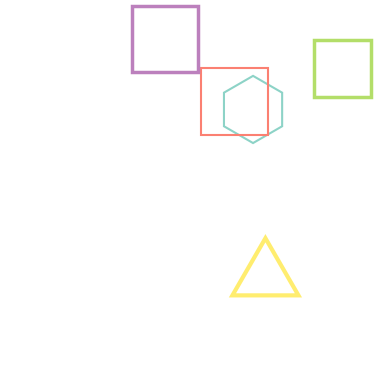[{"shape": "hexagon", "thickness": 1.5, "radius": 0.44, "center": [0.657, 0.716]}, {"shape": "square", "thickness": 1.5, "radius": 0.44, "center": [0.608, 0.736]}, {"shape": "square", "thickness": 2.5, "radius": 0.37, "center": [0.89, 0.823]}, {"shape": "square", "thickness": 2.5, "radius": 0.43, "center": [0.428, 0.898]}, {"shape": "triangle", "thickness": 3, "radius": 0.49, "center": [0.689, 0.282]}]